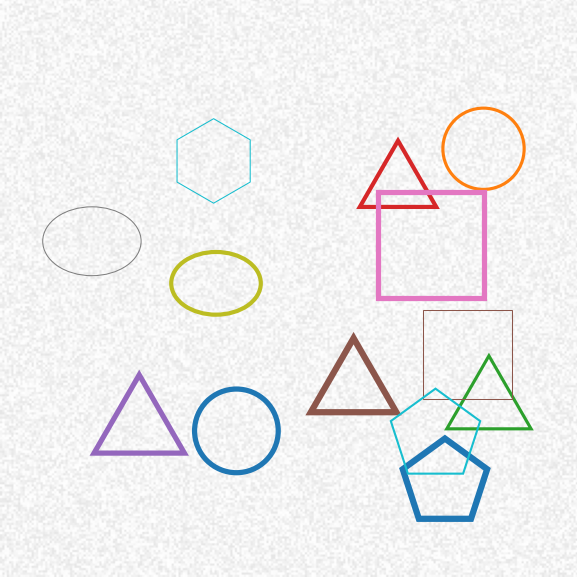[{"shape": "pentagon", "thickness": 3, "radius": 0.38, "center": [0.77, 0.163]}, {"shape": "circle", "thickness": 2.5, "radius": 0.36, "center": [0.409, 0.253]}, {"shape": "circle", "thickness": 1.5, "radius": 0.35, "center": [0.837, 0.742]}, {"shape": "triangle", "thickness": 1.5, "radius": 0.42, "center": [0.847, 0.299]}, {"shape": "triangle", "thickness": 2, "radius": 0.38, "center": [0.689, 0.679]}, {"shape": "triangle", "thickness": 2.5, "radius": 0.45, "center": [0.241, 0.26]}, {"shape": "square", "thickness": 0.5, "radius": 0.38, "center": [0.81, 0.385]}, {"shape": "triangle", "thickness": 3, "radius": 0.43, "center": [0.612, 0.328]}, {"shape": "square", "thickness": 2.5, "radius": 0.46, "center": [0.746, 0.574]}, {"shape": "oval", "thickness": 0.5, "radius": 0.43, "center": [0.159, 0.581]}, {"shape": "oval", "thickness": 2, "radius": 0.39, "center": [0.374, 0.509]}, {"shape": "hexagon", "thickness": 0.5, "radius": 0.37, "center": [0.37, 0.72]}, {"shape": "pentagon", "thickness": 1, "radius": 0.41, "center": [0.754, 0.245]}]